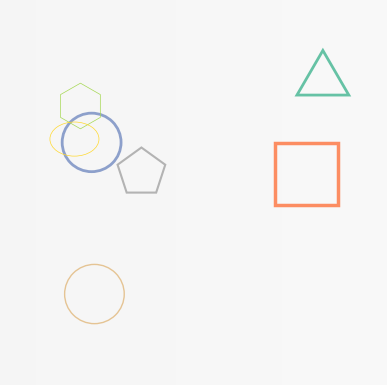[{"shape": "triangle", "thickness": 2, "radius": 0.39, "center": [0.833, 0.792]}, {"shape": "square", "thickness": 2.5, "radius": 0.4, "center": [0.791, 0.549]}, {"shape": "circle", "thickness": 2, "radius": 0.38, "center": [0.236, 0.63]}, {"shape": "hexagon", "thickness": 0.5, "radius": 0.3, "center": [0.208, 0.725]}, {"shape": "oval", "thickness": 0.5, "radius": 0.32, "center": [0.192, 0.639]}, {"shape": "circle", "thickness": 1, "radius": 0.38, "center": [0.244, 0.236]}, {"shape": "pentagon", "thickness": 1.5, "radius": 0.32, "center": [0.365, 0.552]}]